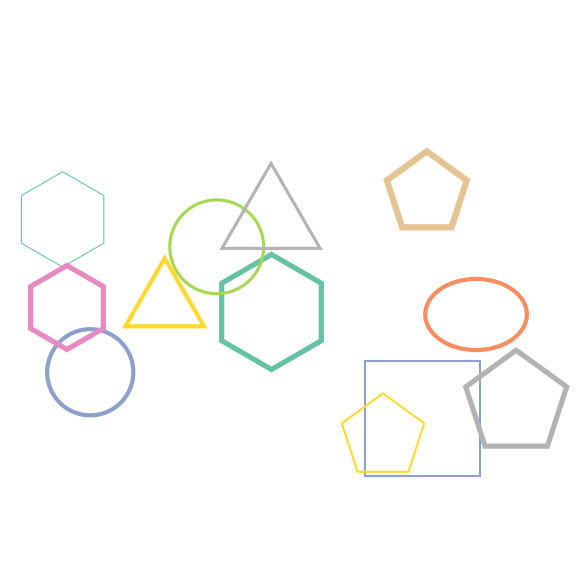[{"shape": "hexagon", "thickness": 0.5, "radius": 0.41, "center": [0.108, 0.619]}, {"shape": "hexagon", "thickness": 2.5, "radius": 0.5, "center": [0.47, 0.459]}, {"shape": "oval", "thickness": 2, "radius": 0.44, "center": [0.824, 0.455]}, {"shape": "circle", "thickness": 2, "radius": 0.37, "center": [0.156, 0.355]}, {"shape": "square", "thickness": 1, "radius": 0.5, "center": [0.731, 0.274]}, {"shape": "hexagon", "thickness": 2.5, "radius": 0.36, "center": [0.116, 0.467]}, {"shape": "circle", "thickness": 1.5, "radius": 0.41, "center": [0.375, 0.572]}, {"shape": "triangle", "thickness": 2, "radius": 0.39, "center": [0.285, 0.473]}, {"shape": "pentagon", "thickness": 1, "radius": 0.38, "center": [0.663, 0.243]}, {"shape": "pentagon", "thickness": 3, "radius": 0.36, "center": [0.739, 0.664]}, {"shape": "triangle", "thickness": 1.5, "radius": 0.49, "center": [0.469, 0.618]}, {"shape": "pentagon", "thickness": 2.5, "radius": 0.46, "center": [0.894, 0.301]}]